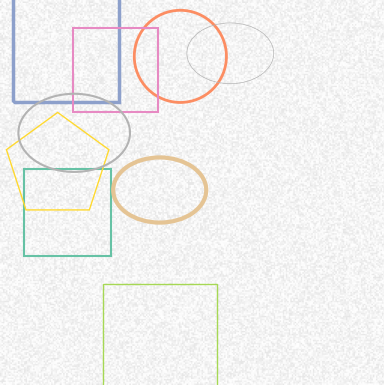[{"shape": "square", "thickness": 1.5, "radius": 0.57, "center": [0.175, 0.449]}, {"shape": "circle", "thickness": 2, "radius": 0.6, "center": [0.468, 0.854]}, {"shape": "square", "thickness": 2.5, "radius": 0.69, "center": [0.171, 0.874]}, {"shape": "square", "thickness": 1.5, "radius": 0.55, "center": [0.301, 0.818]}, {"shape": "square", "thickness": 1, "radius": 0.74, "center": [0.415, 0.115]}, {"shape": "pentagon", "thickness": 1, "radius": 0.7, "center": [0.15, 0.568]}, {"shape": "oval", "thickness": 3, "radius": 0.6, "center": [0.415, 0.506]}, {"shape": "oval", "thickness": 0.5, "radius": 0.56, "center": [0.598, 0.861]}, {"shape": "oval", "thickness": 1.5, "radius": 0.72, "center": [0.193, 0.655]}]